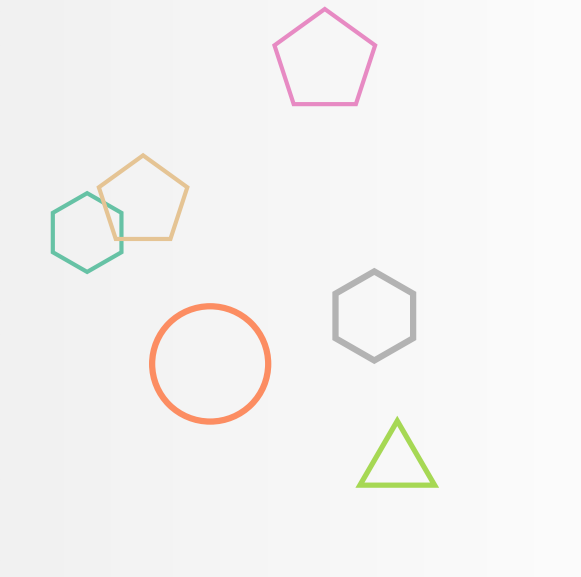[{"shape": "hexagon", "thickness": 2, "radius": 0.34, "center": [0.15, 0.596]}, {"shape": "circle", "thickness": 3, "radius": 0.5, "center": [0.362, 0.369]}, {"shape": "pentagon", "thickness": 2, "radius": 0.46, "center": [0.559, 0.892]}, {"shape": "triangle", "thickness": 2.5, "radius": 0.37, "center": [0.683, 0.196]}, {"shape": "pentagon", "thickness": 2, "radius": 0.4, "center": [0.246, 0.65]}, {"shape": "hexagon", "thickness": 3, "radius": 0.39, "center": [0.644, 0.452]}]